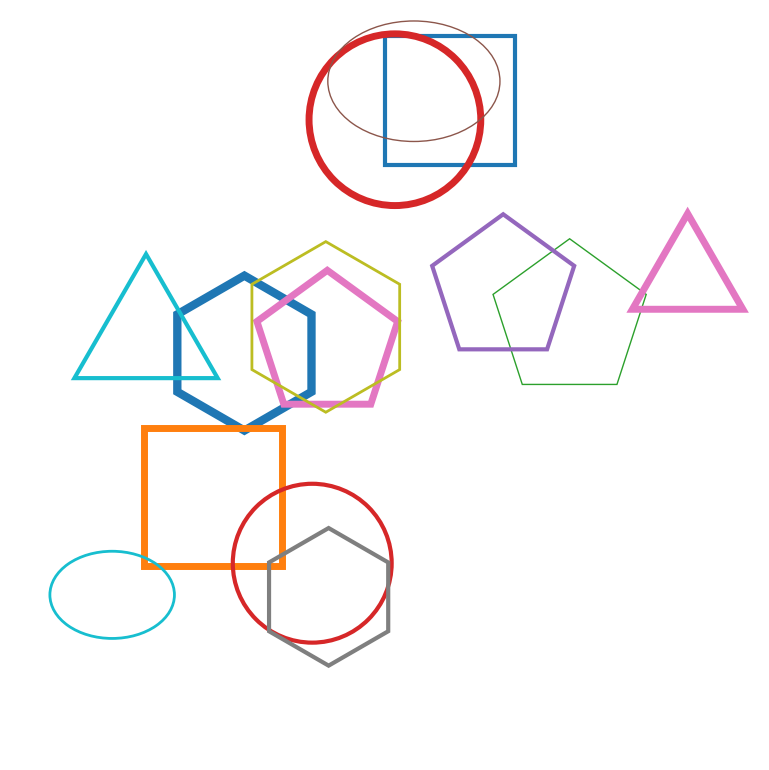[{"shape": "hexagon", "thickness": 3, "radius": 0.5, "center": [0.317, 0.541]}, {"shape": "square", "thickness": 1.5, "radius": 0.42, "center": [0.585, 0.869]}, {"shape": "square", "thickness": 2.5, "radius": 0.45, "center": [0.277, 0.355]}, {"shape": "pentagon", "thickness": 0.5, "radius": 0.52, "center": [0.74, 0.585]}, {"shape": "circle", "thickness": 2.5, "radius": 0.56, "center": [0.513, 0.845]}, {"shape": "circle", "thickness": 1.5, "radius": 0.52, "center": [0.405, 0.269]}, {"shape": "pentagon", "thickness": 1.5, "radius": 0.48, "center": [0.653, 0.625]}, {"shape": "oval", "thickness": 0.5, "radius": 0.56, "center": [0.538, 0.895]}, {"shape": "triangle", "thickness": 2.5, "radius": 0.41, "center": [0.893, 0.64]}, {"shape": "pentagon", "thickness": 2.5, "radius": 0.48, "center": [0.425, 0.553]}, {"shape": "hexagon", "thickness": 1.5, "radius": 0.45, "center": [0.427, 0.225]}, {"shape": "hexagon", "thickness": 1, "radius": 0.55, "center": [0.423, 0.575]}, {"shape": "oval", "thickness": 1, "radius": 0.4, "center": [0.146, 0.227]}, {"shape": "triangle", "thickness": 1.5, "radius": 0.54, "center": [0.19, 0.563]}]